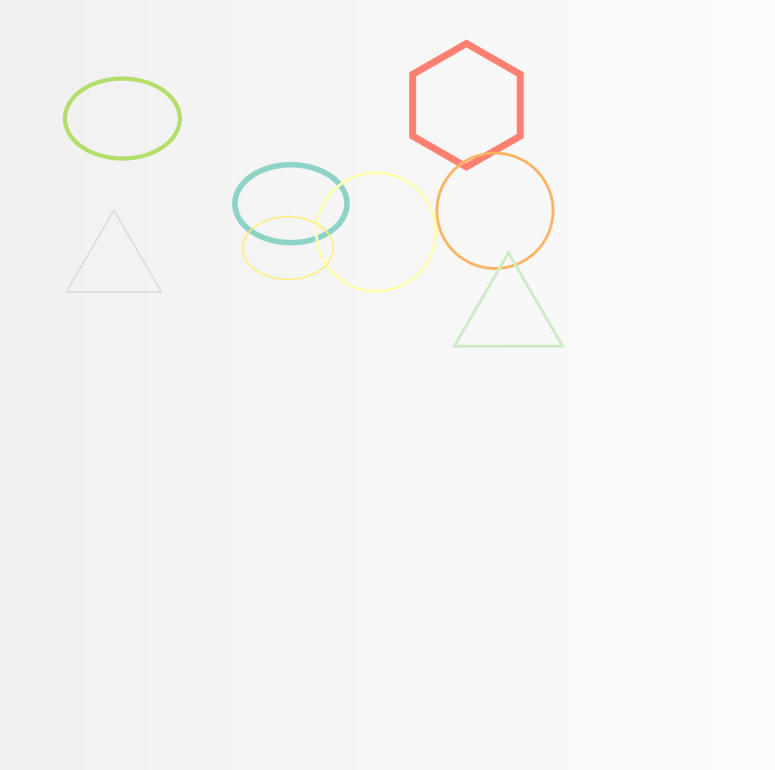[{"shape": "oval", "thickness": 2, "radius": 0.36, "center": [0.375, 0.735]}, {"shape": "circle", "thickness": 1, "radius": 0.38, "center": [0.485, 0.699]}, {"shape": "hexagon", "thickness": 2.5, "radius": 0.4, "center": [0.602, 0.863]}, {"shape": "circle", "thickness": 1, "radius": 0.37, "center": [0.639, 0.726]}, {"shape": "oval", "thickness": 1.5, "radius": 0.37, "center": [0.158, 0.846]}, {"shape": "triangle", "thickness": 0.5, "radius": 0.35, "center": [0.147, 0.656]}, {"shape": "triangle", "thickness": 1, "radius": 0.4, "center": [0.656, 0.591]}, {"shape": "oval", "thickness": 0.5, "radius": 0.29, "center": [0.372, 0.678]}]